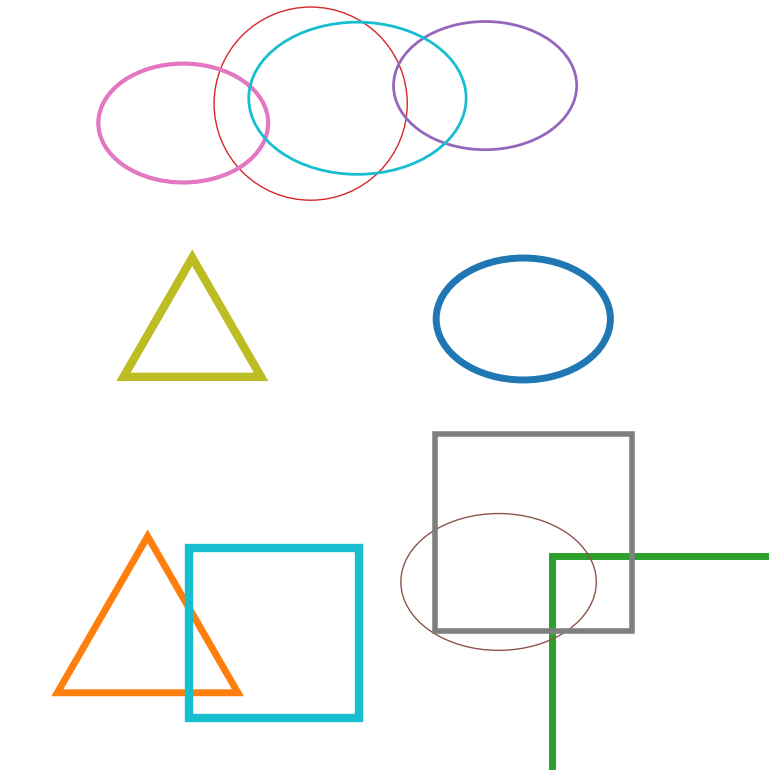[{"shape": "oval", "thickness": 2.5, "radius": 0.57, "center": [0.68, 0.586]}, {"shape": "triangle", "thickness": 2.5, "radius": 0.68, "center": [0.192, 0.168]}, {"shape": "square", "thickness": 2.5, "radius": 0.71, "center": [0.859, 0.136]}, {"shape": "circle", "thickness": 0.5, "radius": 0.63, "center": [0.403, 0.865]}, {"shape": "oval", "thickness": 1, "radius": 0.59, "center": [0.63, 0.889]}, {"shape": "oval", "thickness": 0.5, "radius": 0.63, "center": [0.648, 0.244]}, {"shape": "oval", "thickness": 1.5, "radius": 0.55, "center": [0.238, 0.84]}, {"shape": "square", "thickness": 2, "radius": 0.64, "center": [0.693, 0.308]}, {"shape": "triangle", "thickness": 3, "radius": 0.52, "center": [0.25, 0.562]}, {"shape": "square", "thickness": 3, "radius": 0.55, "center": [0.356, 0.178]}, {"shape": "oval", "thickness": 1, "radius": 0.71, "center": [0.464, 0.872]}]